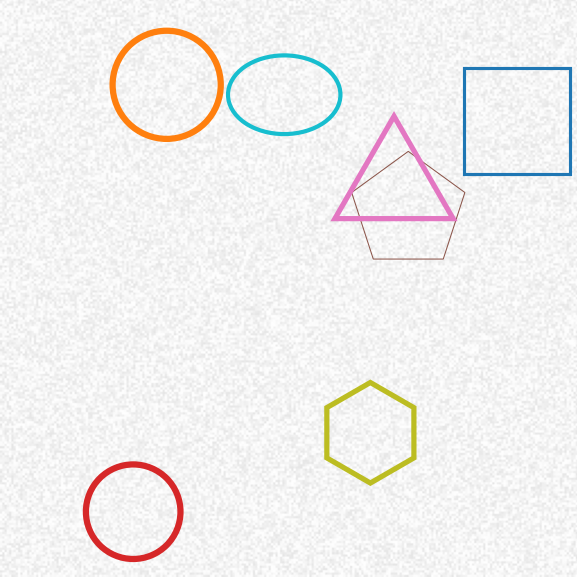[{"shape": "square", "thickness": 1.5, "radius": 0.46, "center": [0.895, 0.79]}, {"shape": "circle", "thickness": 3, "radius": 0.47, "center": [0.289, 0.852]}, {"shape": "circle", "thickness": 3, "radius": 0.41, "center": [0.231, 0.113]}, {"shape": "pentagon", "thickness": 0.5, "radius": 0.52, "center": [0.707, 0.634]}, {"shape": "triangle", "thickness": 2.5, "radius": 0.59, "center": [0.682, 0.68]}, {"shape": "hexagon", "thickness": 2.5, "radius": 0.44, "center": [0.641, 0.25]}, {"shape": "oval", "thickness": 2, "radius": 0.49, "center": [0.492, 0.835]}]